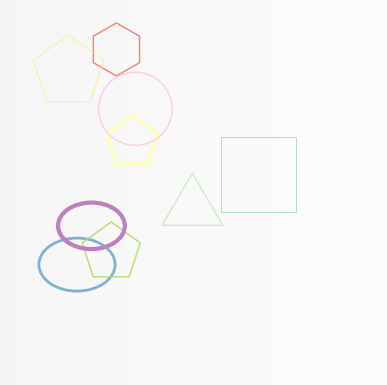[{"shape": "square", "thickness": 0.5, "radius": 0.48, "center": [0.667, 0.547]}, {"shape": "pentagon", "thickness": 2, "radius": 0.35, "center": [0.341, 0.631]}, {"shape": "hexagon", "thickness": 1, "radius": 0.34, "center": [0.3, 0.872]}, {"shape": "oval", "thickness": 2, "radius": 0.49, "center": [0.199, 0.313]}, {"shape": "pentagon", "thickness": 1, "radius": 0.39, "center": [0.287, 0.345]}, {"shape": "circle", "thickness": 1, "radius": 0.48, "center": [0.349, 0.717]}, {"shape": "oval", "thickness": 3, "radius": 0.43, "center": [0.236, 0.413]}, {"shape": "triangle", "thickness": 1, "radius": 0.45, "center": [0.497, 0.46]}, {"shape": "pentagon", "thickness": 0.5, "radius": 0.48, "center": [0.177, 0.814]}]